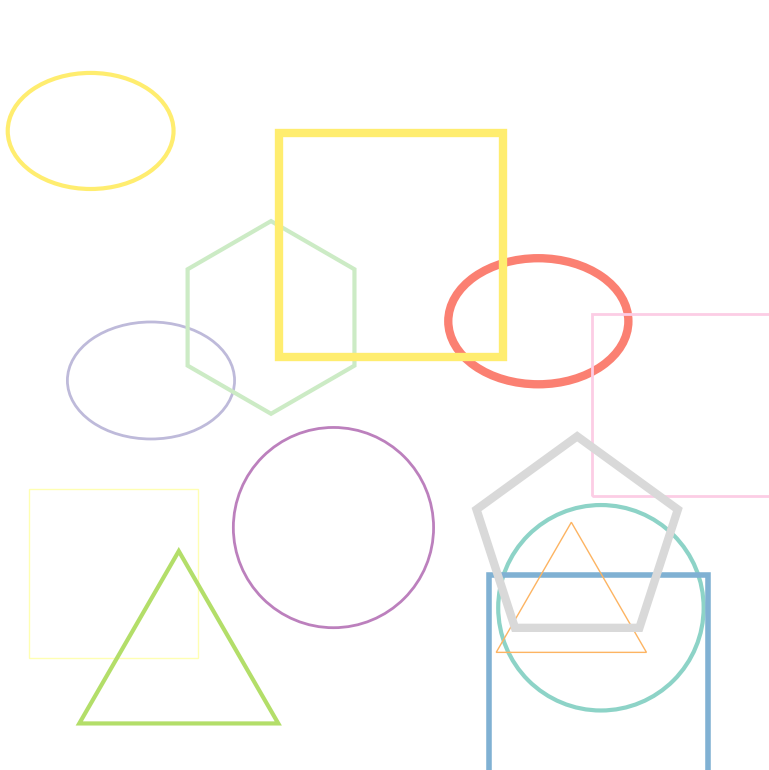[{"shape": "circle", "thickness": 1.5, "radius": 0.67, "center": [0.78, 0.211]}, {"shape": "square", "thickness": 0.5, "radius": 0.55, "center": [0.148, 0.256]}, {"shape": "oval", "thickness": 1, "radius": 0.54, "center": [0.196, 0.506]}, {"shape": "oval", "thickness": 3, "radius": 0.58, "center": [0.699, 0.583]}, {"shape": "square", "thickness": 2, "radius": 0.71, "center": [0.777, 0.111]}, {"shape": "triangle", "thickness": 0.5, "radius": 0.56, "center": [0.742, 0.209]}, {"shape": "triangle", "thickness": 1.5, "radius": 0.75, "center": [0.232, 0.135]}, {"shape": "square", "thickness": 1, "radius": 0.59, "center": [0.887, 0.474]}, {"shape": "pentagon", "thickness": 3, "radius": 0.69, "center": [0.75, 0.296]}, {"shape": "circle", "thickness": 1, "radius": 0.65, "center": [0.433, 0.315]}, {"shape": "hexagon", "thickness": 1.5, "radius": 0.63, "center": [0.352, 0.588]}, {"shape": "square", "thickness": 3, "radius": 0.73, "center": [0.508, 0.682]}, {"shape": "oval", "thickness": 1.5, "radius": 0.54, "center": [0.118, 0.83]}]